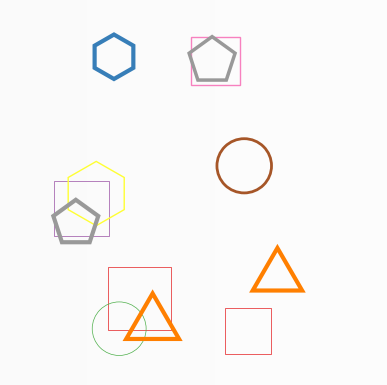[{"shape": "square", "thickness": 0.5, "radius": 0.3, "center": [0.641, 0.14]}, {"shape": "square", "thickness": 0.5, "radius": 0.41, "center": [0.36, 0.226]}, {"shape": "hexagon", "thickness": 3, "radius": 0.29, "center": [0.294, 0.853]}, {"shape": "circle", "thickness": 0.5, "radius": 0.35, "center": [0.308, 0.146]}, {"shape": "square", "thickness": 0.5, "radius": 0.35, "center": [0.21, 0.458]}, {"shape": "triangle", "thickness": 3, "radius": 0.39, "center": [0.394, 0.159]}, {"shape": "triangle", "thickness": 3, "radius": 0.37, "center": [0.716, 0.282]}, {"shape": "hexagon", "thickness": 1, "radius": 0.42, "center": [0.248, 0.497]}, {"shape": "circle", "thickness": 2, "radius": 0.35, "center": [0.63, 0.569]}, {"shape": "square", "thickness": 1, "radius": 0.31, "center": [0.556, 0.842]}, {"shape": "pentagon", "thickness": 2.5, "radius": 0.31, "center": [0.547, 0.842]}, {"shape": "pentagon", "thickness": 3, "radius": 0.3, "center": [0.196, 0.42]}]